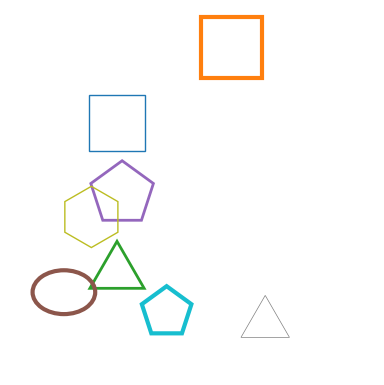[{"shape": "square", "thickness": 1, "radius": 0.36, "center": [0.304, 0.681]}, {"shape": "square", "thickness": 3, "radius": 0.39, "center": [0.601, 0.877]}, {"shape": "triangle", "thickness": 2, "radius": 0.41, "center": [0.304, 0.292]}, {"shape": "pentagon", "thickness": 2, "radius": 0.43, "center": [0.317, 0.497]}, {"shape": "oval", "thickness": 3, "radius": 0.41, "center": [0.166, 0.241]}, {"shape": "triangle", "thickness": 0.5, "radius": 0.36, "center": [0.689, 0.16]}, {"shape": "hexagon", "thickness": 1, "radius": 0.4, "center": [0.237, 0.437]}, {"shape": "pentagon", "thickness": 3, "radius": 0.34, "center": [0.433, 0.189]}]